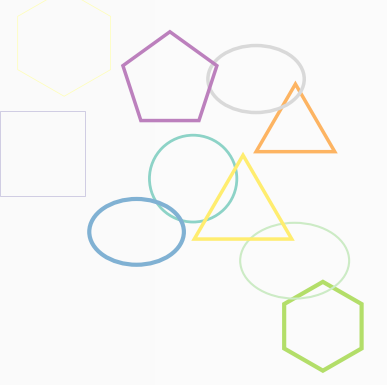[{"shape": "circle", "thickness": 2, "radius": 0.56, "center": [0.498, 0.536]}, {"shape": "hexagon", "thickness": 0.5, "radius": 0.69, "center": [0.166, 0.888]}, {"shape": "square", "thickness": 0.5, "radius": 0.55, "center": [0.11, 0.601]}, {"shape": "oval", "thickness": 3, "radius": 0.61, "center": [0.352, 0.398]}, {"shape": "triangle", "thickness": 2.5, "radius": 0.59, "center": [0.762, 0.665]}, {"shape": "hexagon", "thickness": 3, "radius": 0.58, "center": [0.833, 0.153]}, {"shape": "oval", "thickness": 2.5, "radius": 0.62, "center": [0.661, 0.795]}, {"shape": "pentagon", "thickness": 2.5, "radius": 0.64, "center": [0.438, 0.79]}, {"shape": "oval", "thickness": 1.5, "radius": 0.7, "center": [0.76, 0.323]}, {"shape": "triangle", "thickness": 2.5, "radius": 0.73, "center": [0.627, 0.452]}]